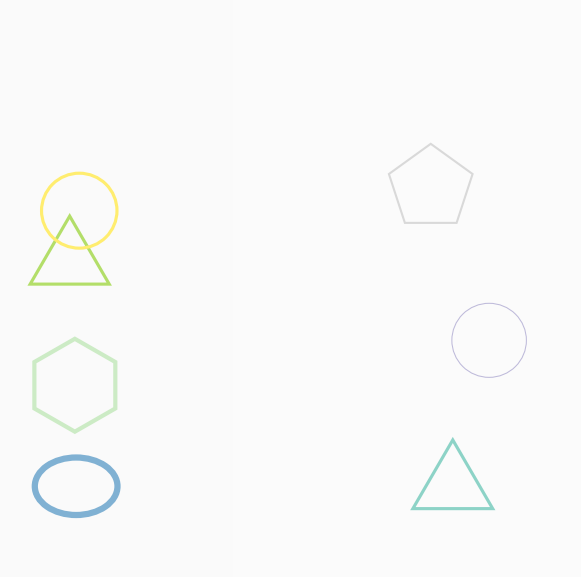[{"shape": "triangle", "thickness": 1.5, "radius": 0.4, "center": [0.779, 0.158]}, {"shape": "circle", "thickness": 0.5, "radius": 0.32, "center": [0.842, 0.41]}, {"shape": "oval", "thickness": 3, "radius": 0.36, "center": [0.131, 0.157]}, {"shape": "triangle", "thickness": 1.5, "radius": 0.39, "center": [0.12, 0.546]}, {"shape": "pentagon", "thickness": 1, "radius": 0.38, "center": [0.741, 0.674]}, {"shape": "hexagon", "thickness": 2, "radius": 0.4, "center": [0.129, 0.332]}, {"shape": "circle", "thickness": 1.5, "radius": 0.32, "center": [0.136, 0.634]}]